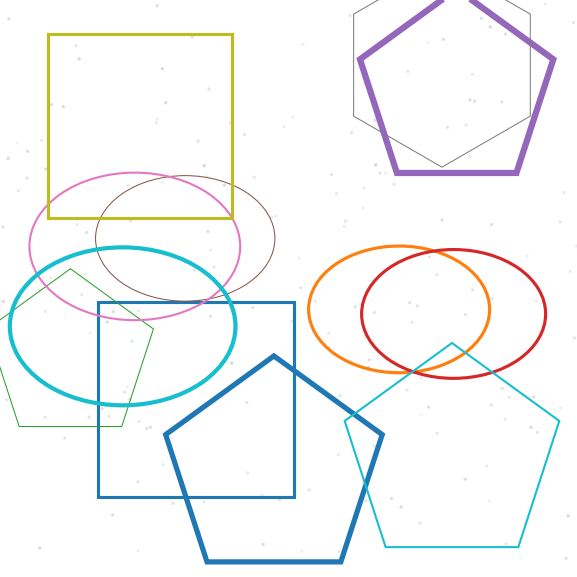[{"shape": "square", "thickness": 1.5, "radius": 0.85, "center": [0.34, 0.307]}, {"shape": "pentagon", "thickness": 2.5, "radius": 0.99, "center": [0.474, 0.186]}, {"shape": "oval", "thickness": 1.5, "radius": 0.78, "center": [0.691, 0.463]}, {"shape": "pentagon", "thickness": 0.5, "radius": 0.76, "center": [0.122, 0.383]}, {"shape": "oval", "thickness": 1.5, "radius": 0.8, "center": [0.786, 0.456]}, {"shape": "pentagon", "thickness": 3, "radius": 0.88, "center": [0.791, 0.842]}, {"shape": "oval", "thickness": 0.5, "radius": 0.78, "center": [0.321, 0.586]}, {"shape": "oval", "thickness": 1, "radius": 0.91, "center": [0.233, 0.572]}, {"shape": "hexagon", "thickness": 0.5, "radius": 0.88, "center": [0.765, 0.886]}, {"shape": "square", "thickness": 1.5, "radius": 0.79, "center": [0.242, 0.781]}, {"shape": "oval", "thickness": 2, "radius": 0.98, "center": [0.212, 0.434]}, {"shape": "pentagon", "thickness": 1, "radius": 0.98, "center": [0.783, 0.21]}]